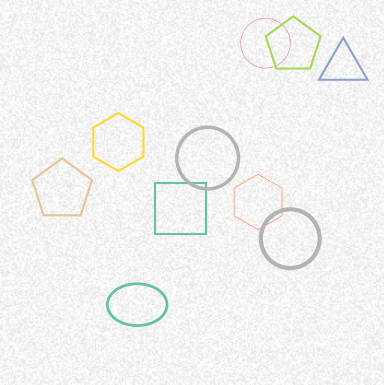[{"shape": "oval", "thickness": 2, "radius": 0.39, "center": [0.356, 0.209]}, {"shape": "square", "thickness": 1.5, "radius": 0.33, "center": [0.469, 0.459]}, {"shape": "hexagon", "thickness": 0.5, "radius": 0.36, "center": [0.67, 0.475]}, {"shape": "triangle", "thickness": 1.5, "radius": 0.36, "center": [0.892, 0.829]}, {"shape": "circle", "thickness": 0.5, "radius": 0.32, "center": [0.69, 0.888]}, {"shape": "pentagon", "thickness": 1.5, "radius": 0.37, "center": [0.762, 0.883]}, {"shape": "hexagon", "thickness": 1.5, "radius": 0.38, "center": [0.307, 0.631]}, {"shape": "pentagon", "thickness": 1.5, "radius": 0.41, "center": [0.161, 0.507]}, {"shape": "circle", "thickness": 2.5, "radius": 0.4, "center": [0.539, 0.589]}, {"shape": "circle", "thickness": 3, "radius": 0.38, "center": [0.754, 0.38]}]